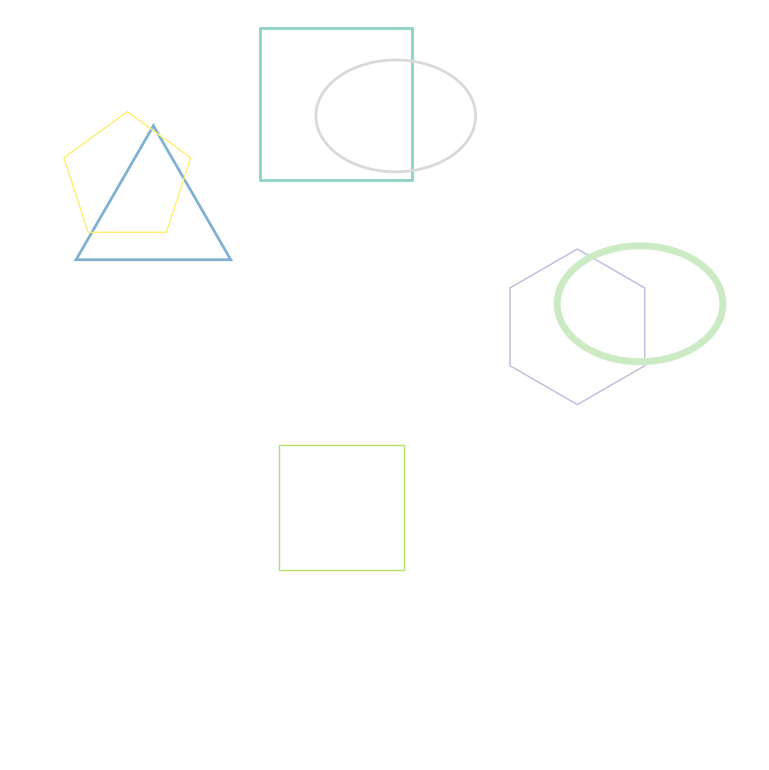[{"shape": "square", "thickness": 1, "radius": 0.49, "center": [0.437, 0.864]}, {"shape": "hexagon", "thickness": 0.5, "radius": 0.51, "center": [0.75, 0.576]}, {"shape": "triangle", "thickness": 1, "radius": 0.58, "center": [0.199, 0.721]}, {"shape": "square", "thickness": 0.5, "radius": 0.41, "center": [0.443, 0.341]}, {"shape": "oval", "thickness": 1, "radius": 0.52, "center": [0.514, 0.849]}, {"shape": "oval", "thickness": 2.5, "radius": 0.54, "center": [0.831, 0.606]}, {"shape": "pentagon", "thickness": 0.5, "radius": 0.43, "center": [0.165, 0.768]}]